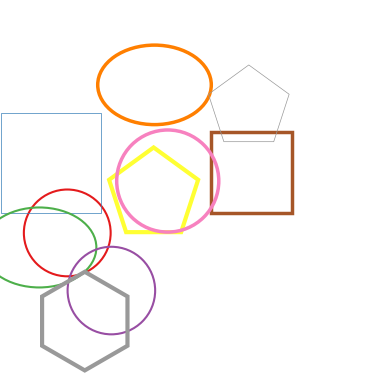[{"shape": "circle", "thickness": 1.5, "radius": 0.56, "center": [0.175, 0.395]}, {"shape": "square", "thickness": 0.5, "radius": 0.65, "center": [0.132, 0.577]}, {"shape": "oval", "thickness": 1.5, "radius": 0.74, "center": [0.102, 0.357]}, {"shape": "circle", "thickness": 1.5, "radius": 0.57, "center": [0.289, 0.245]}, {"shape": "oval", "thickness": 2.5, "radius": 0.74, "center": [0.401, 0.78]}, {"shape": "pentagon", "thickness": 3, "radius": 0.61, "center": [0.399, 0.495]}, {"shape": "square", "thickness": 2.5, "radius": 0.52, "center": [0.652, 0.551]}, {"shape": "circle", "thickness": 2.5, "radius": 0.66, "center": [0.436, 0.53]}, {"shape": "pentagon", "thickness": 0.5, "radius": 0.55, "center": [0.646, 0.721]}, {"shape": "hexagon", "thickness": 3, "radius": 0.64, "center": [0.22, 0.166]}]